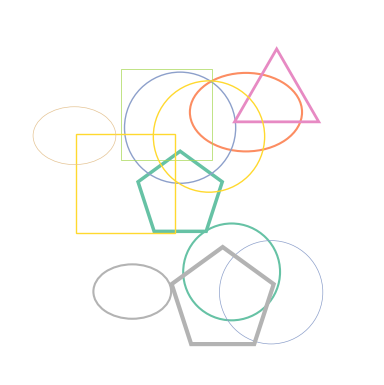[{"shape": "circle", "thickness": 1.5, "radius": 0.63, "center": [0.602, 0.294]}, {"shape": "pentagon", "thickness": 2.5, "radius": 0.58, "center": [0.468, 0.492]}, {"shape": "oval", "thickness": 1.5, "radius": 0.73, "center": [0.639, 0.709]}, {"shape": "circle", "thickness": 1, "radius": 0.72, "center": [0.468, 0.668]}, {"shape": "circle", "thickness": 0.5, "radius": 0.67, "center": [0.704, 0.241]}, {"shape": "triangle", "thickness": 2, "radius": 0.63, "center": [0.719, 0.747]}, {"shape": "square", "thickness": 0.5, "radius": 0.59, "center": [0.432, 0.703]}, {"shape": "square", "thickness": 1, "radius": 0.64, "center": [0.326, 0.524]}, {"shape": "circle", "thickness": 1, "radius": 0.72, "center": [0.543, 0.645]}, {"shape": "oval", "thickness": 0.5, "radius": 0.54, "center": [0.193, 0.648]}, {"shape": "oval", "thickness": 1.5, "radius": 0.5, "center": [0.344, 0.243]}, {"shape": "pentagon", "thickness": 3, "radius": 0.7, "center": [0.578, 0.219]}]